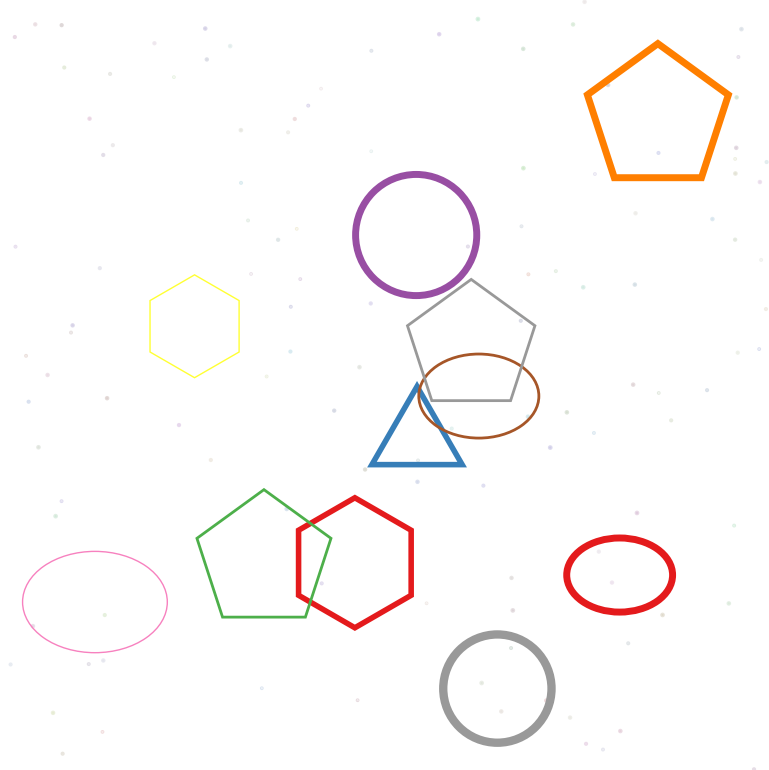[{"shape": "oval", "thickness": 2.5, "radius": 0.34, "center": [0.805, 0.253]}, {"shape": "hexagon", "thickness": 2, "radius": 0.42, "center": [0.461, 0.269]}, {"shape": "triangle", "thickness": 2, "radius": 0.34, "center": [0.542, 0.43]}, {"shape": "pentagon", "thickness": 1, "radius": 0.46, "center": [0.343, 0.273]}, {"shape": "circle", "thickness": 2.5, "radius": 0.39, "center": [0.54, 0.695]}, {"shape": "pentagon", "thickness": 2.5, "radius": 0.48, "center": [0.854, 0.847]}, {"shape": "hexagon", "thickness": 0.5, "radius": 0.33, "center": [0.253, 0.576]}, {"shape": "oval", "thickness": 1, "radius": 0.39, "center": [0.622, 0.486]}, {"shape": "oval", "thickness": 0.5, "radius": 0.47, "center": [0.123, 0.218]}, {"shape": "pentagon", "thickness": 1, "radius": 0.44, "center": [0.612, 0.55]}, {"shape": "circle", "thickness": 3, "radius": 0.35, "center": [0.646, 0.106]}]